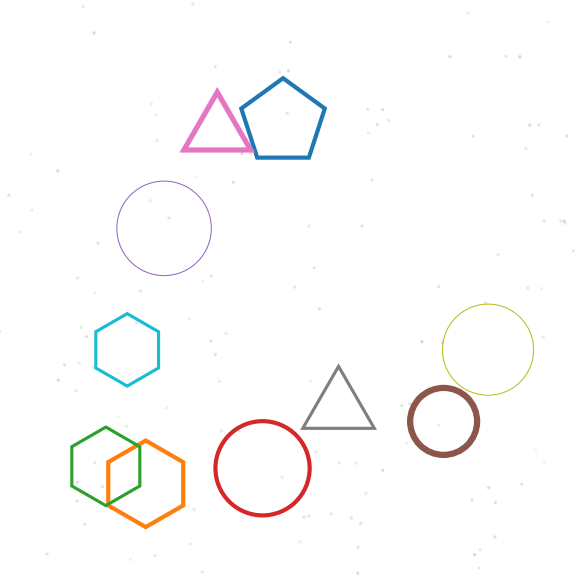[{"shape": "pentagon", "thickness": 2, "radius": 0.38, "center": [0.49, 0.788]}, {"shape": "hexagon", "thickness": 2, "radius": 0.37, "center": [0.252, 0.161]}, {"shape": "hexagon", "thickness": 1.5, "radius": 0.34, "center": [0.183, 0.192]}, {"shape": "circle", "thickness": 2, "radius": 0.41, "center": [0.455, 0.188]}, {"shape": "circle", "thickness": 0.5, "radius": 0.41, "center": [0.284, 0.604]}, {"shape": "circle", "thickness": 3, "radius": 0.29, "center": [0.768, 0.269]}, {"shape": "triangle", "thickness": 2.5, "radius": 0.33, "center": [0.376, 0.773]}, {"shape": "triangle", "thickness": 1.5, "radius": 0.36, "center": [0.586, 0.293]}, {"shape": "circle", "thickness": 0.5, "radius": 0.39, "center": [0.845, 0.394]}, {"shape": "hexagon", "thickness": 1.5, "radius": 0.31, "center": [0.22, 0.393]}]